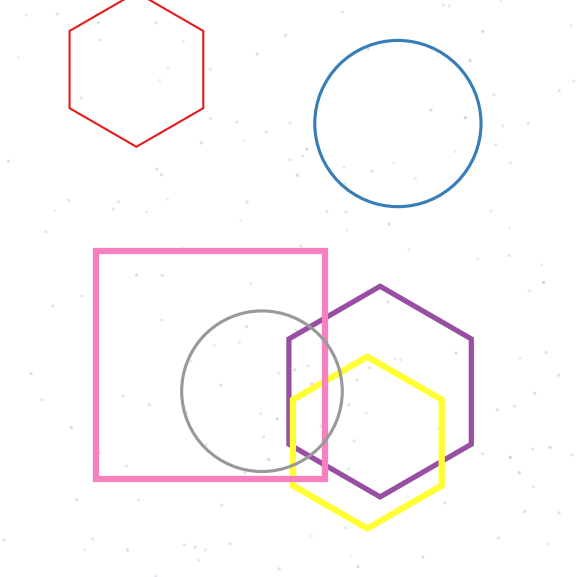[{"shape": "hexagon", "thickness": 1, "radius": 0.67, "center": [0.236, 0.879]}, {"shape": "circle", "thickness": 1.5, "radius": 0.72, "center": [0.689, 0.785]}, {"shape": "hexagon", "thickness": 2.5, "radius": 0.91, "center": [0.658, 0.321]}, {"shape": "hexagon", "thickness": 3, "radius": 0.74, "center": [0.636, 0.233]}, {"shape": "square", "thickness": 3, "radius": 0.99, "center": [0.365, 0.367]}, {"shape": "circle", "thickness": 1.5, "radius": 0.7, "center": [0.454, 0.322]}]